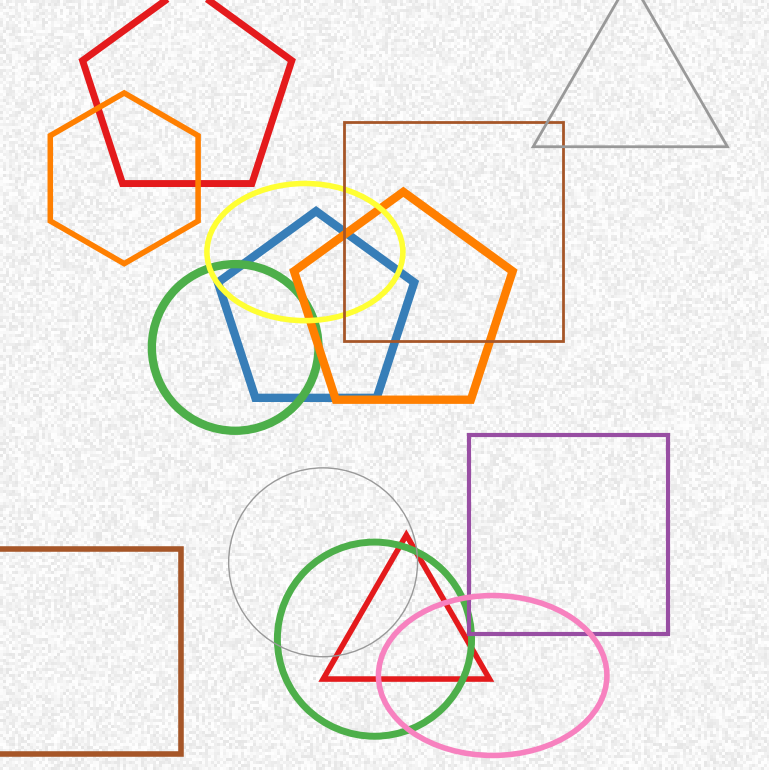[{"shape": "pentagon", "thickness": 2.5, "radius": 0.71, "center": [0.243, 0.877]}, {"shape": "triangle", "thickness": 2, "radius": 0.62, "center": [0.528, 0.18]}, {"shape": "pentagon", "thickness": 3, "radius": 0.67, "center": [0.41, 0.592]}, {"shape": "circle", "thickness": 2.5, "radius": 0.63, "center": [0.486, 0.17]}, {"shape": "circle", "thickness": 3, "radius": 0.54, "center": [0.305, 0.549]}, {"shape": "square", "thickness": 1.5, "radius": 0.65, "center": [0.738, 0.306]}, {"shape": "hexagon", "thickness": 2, "radius": 0.55, "center": [0.161, 0.768]}, {"shape": "pentagon", "thickness": 3, "radius": 0.75, "center": [0.524, 0.602]}, {"shape": "oval", "thickness": 2, "radius": 0.64, "center": [0.396, 0.673]}, {"shape": "square", "thickness": 2, "radius": 0.66, "center": [0.102, 0.154]}, {"shape": "square", "thickness": 1, "radius": 0.71, "center": [0.589, 0.699]}, {"shape": "oval", "thickness": 2, "radius": 0.74, "center": [0.64, 0.123]}, {"shape": "triangle", "thickness": 1, "radius": 0.73, "center": [0.819, 0.882]}, {"shape": "circle", "thickness": 0.5, "radius": 0.61, "center": [0.42, 0.27]}]